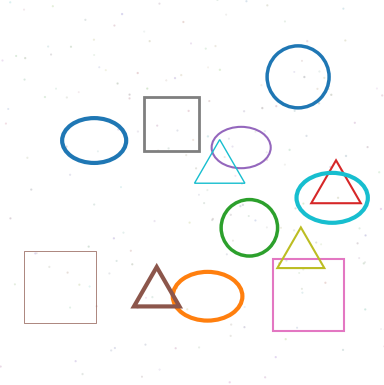[{"shape": "circle", "thickness": 2.5, "radius": 0.4, "center": [0.774, 0.8]}, {"shape": "oval", "thickness": 3, "radius": 0.42, "center": [0.245, 0.635]}, {"shape": "oval", "thickness": 3, "radius": 0.45, "center": [0.539, 0.231]}, {"shape": "circle", "thickness": 2.5, "radius": 0.37, "center": [0.648, 0.408]}, {"shape": "triangle", "thickness": 1.5, "radius": 0.37, "center": [0.873, 0.509]}, {"shape": "oval", "thickness": 1.5, "radius": 0.38, "center": [0.626, 0.617]}, {"shape": "triangle", "thickness": 3, "radius": 0.34, "center": [0.407, 0.238]}, {"shape": "square", "thickness": 0.5, "radius": 0.47, "center": [0.156, 0.254]}, {"shape": "square", "thickness": 1.5, "radius": 0.47, "center": [0.802, 0.233]}, {"shape": "square", "thickness": 2, "radius": 0.36, "center": [0.445, 0.678]}, {"shape": "triangle", "thickness": 1.5, "radius": 0.35, "center": [0.781, 0.339]}, {"shape": "triangle", "thickness": 1, "radius": 0.38, "center": [0.571, 0.562]}, {"shape": "oval", "thickness": 3, "radius": 0.46, "center": [0.863, 0.486]}]